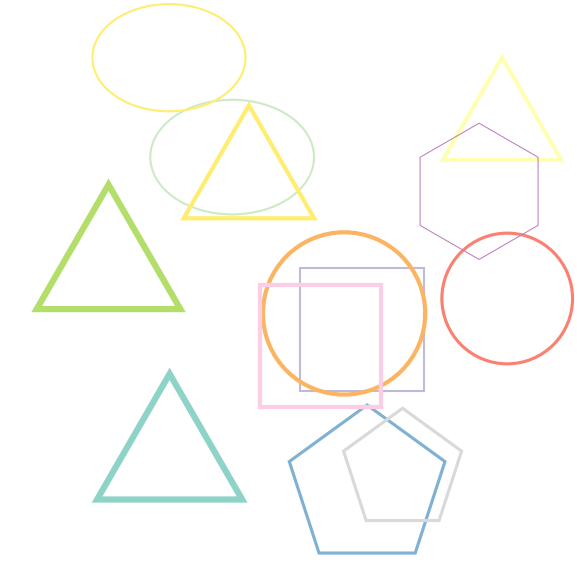[{"shape": "triangle", "thickness": 3, "radius": 0.73, "center": [0.294, 0.207]}, {"shape": "triangle", "thickness": 2, "radius": 0.59, "center": [0.869, 0.781]}, {"shape": "square", "thickness": 1, "radius": 0.54, "center": [0.627, 0.429]}, {"shape": "circle", "thickness": 1.5, "radius": 0.57, "center": [0.878, 0.482]}, {"shape": "pentagon", "thickness": 1.5, "radius": 0.71, "center": [0.636, 0.156]}, {"shape": "circle", "thickness": 2, "radius": 0.7, "center": [0.596, 0.456]}, {"shape": "triangle", "thickness": 3, "radius": 0.72, "center": [0.188, 0.536]}, {"shape": "square", "thickness": 2, "radius": 0.53, "center": [0.555, 0.4]}, {"shape": "pentagon", "thickness": 1.5, "radius": 0.54, "center": [0.697, 0.185]}, {"shape": "hexagon", "thickness": 0.5, "radius": 0.59, "center": [0.83, 0.668]}, {"shape": "oval", "thickness": 1, "radius": 0.71, "center": [0.402, 0.727]}, {"shape": "oval", "thickness": 1, "radius": 0.66, "center": [0.293, 0.899]}, {"shape": "triangle", "thickness": 2, "radius": 0.65, "center": [0.431, 0.686]}]